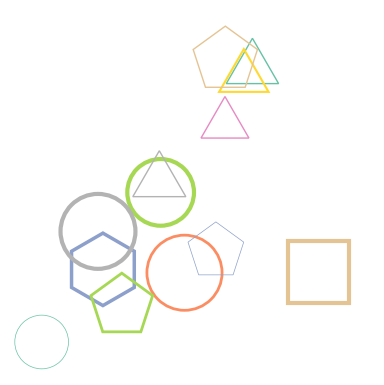[{"shape": "triangle", "thickness": 1, "radius": 0.39, "center": [0.656, 0.822]}, {"shape": "circle", "thickness": 0.5, "radius": 0.35, "center": [0.108, 0.112]}, {"shape": "circle", "thickness": 2, "radius": 0.49, "center": [0.479, 0.292]}, {"shape": "hexagon", "thickness": 2.5, "radius": 0.47, "center": [0.267, 0.3]}, {"shape": "pentagon", "thickness": 0.5, "radius": 0.38, "center": [0.561, 0.348]}, {"shape": "triangle", "thickness": 1, "radius": 0.36, "center": [0.584, 0.677]}, {"shape": "circle", "thickness": 3, "radius": 0.43, "center": [0.417, 0.5]}, {"shape": "pentagon", "thickness": 2, "radius": 0.42, "center": [0.316, 0.206]}, {"shape": "triangle", "thickness": 1.5, "radius": 0.37, "center": [0.633, 0.798]}, {"shape": "pentagon", "thickness": 1, "radius": 0.44, "center": [0.585, 0.844]}, {"shape": "square", "thickness": 3, "radius": 0.4, "center": [0.828, 0.294]}, {"shape": "circle", "thickness": 3, "radius": 0.49, "center": [0.255, 0.399]}, {"shape": "triangle", "thickness": 1, "radius": 0.4, "center": [0.414, 0.529]}]